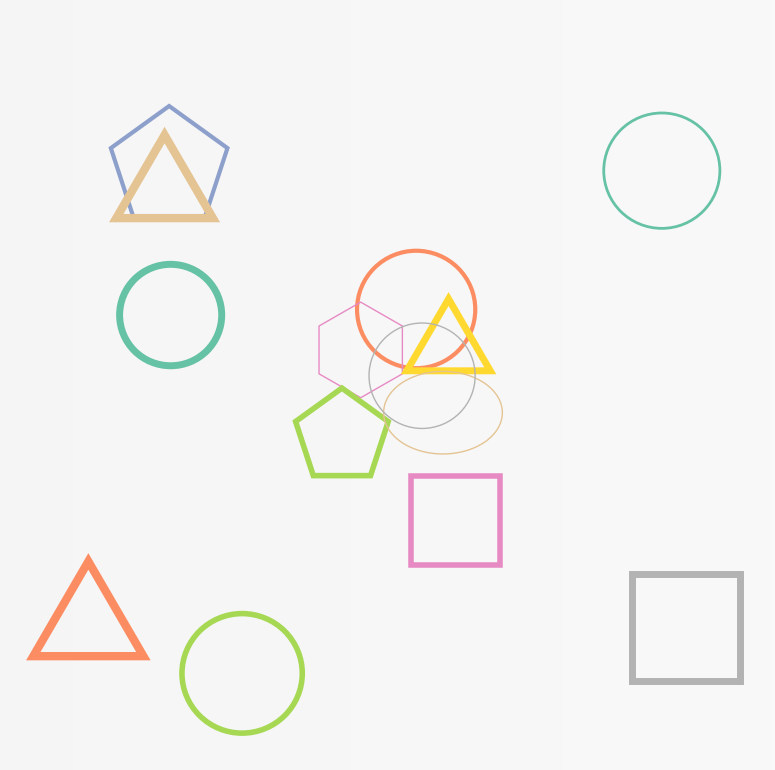[{"shape": "circle", "thickness": 2.5, "radius": 0.33, "center": [0.22, 0.591]}, {"shape": "circle", "thickness": 1, "radius": 0.37, "center": [0.854, 0.778]}, {"shape": "triangle", "thickness": 3, "radius": 0.41, "center": [0.114, 0.189]}, {"shape": "circle", "thickness": 1.5, "radius": 0.38, "center": [0.537, 0.598]}, {"shape": "pentagon", "thickness": 1.5, "radius": 0.4, "center": [0.218, 0.783]}, {"shape": "square", "thickness": 2, "radius": 0.29, "center": [0.588, 0.324]}, {"shape": "hexagon", "thickness": 0.5, "radius": 0.31, "center": [0.465, 0.546]}, {"shape": "pentagon", "thickness": 2, "radius": 0.31, "center": [0.441, 0.433]}, {"shape": "circle", "thickness": 2, "radius": 0.39, "center": [0.312, 0.126]}, {"shape": "triangle", "thickness": 2.5, "radius": 0.31, "center": [0.579, 0.55]}, {"shape": "triangle", "thickness": 3, "radius": 0.36, "center": [0.212, 0.753]}, {"shape": "oval", "thickness": 0.5, "radius": 0.38, "center": [0.572, 0.464]}, {"shape": "circle", "thickness": 0.5, "radius": 0.34, "center": [0.545, 0.512]}, {"shape": "square", "thickness": 2.5, "radius": 0.35, "center": [0.885, 0.185]}]